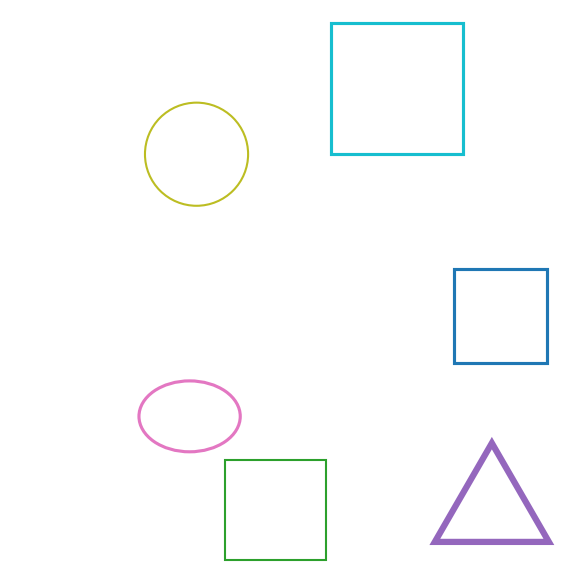[{"shape": "square", "thickness": 1.5, "radius": 0.41, "center": [0.867, 0.452]}, {"shape": "square", "thickness": 1, "radius": 0.43, "center": [0.477, 0.116]}, {"shape": "triangle", "thickness": 3, "radius": 0.57, "center": [0.852, 0.118]}, {"shape": "oval", "thickness": 1.5, "radius": 0.44, "center": [0.328, 0.278]}, {"shape": "circle", "thickness": 1, "radius": 0.45, "center": [0.34, 0.732]}, {"shape": "square", "thickness": 1.5, "radius": 0.57, "center": [0.687, 0.846]}]